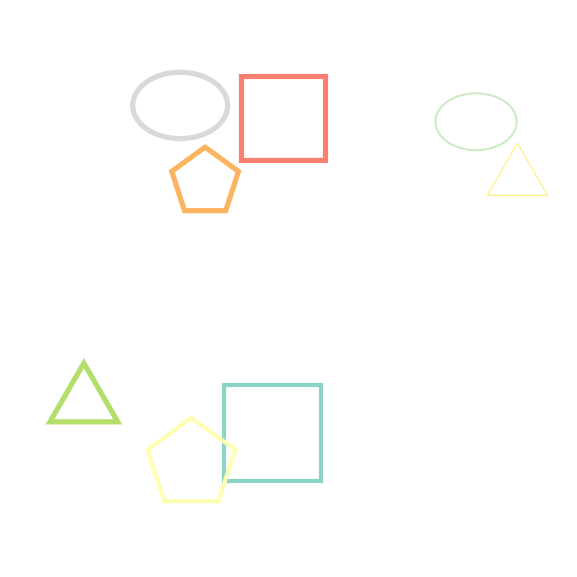[{"shape": "square", "thickness": 2, "radius": 0.42, "center": [0.472, 0.249]}, {"shape": "pentagon", "thickness": 2, "radius": 0.4, "center": [0.331, 0.196]}, {"shape": "square", "thickness": 2.5, "radius": 0.36, "center": [0.49, 0.795]}, {"shape": "pentagon", "thickness": 2.5, "radius": 0.3, "center": [0.355, 0.684]}, {"shape": "triangle", "thickness": 2.5, "radius": 0.34, "center": [0.145, 0.303]}, {"shape": "oval", "thickness": 2.5, "radius": 0.41, "center": [0.312, 0.817]}, {"shape": "oval", "thickness": 1, "radius": 0.35, "center": [0.824, 0.788]}, {"shape": "triangle", "thickness": 0.5, "radius": 0.3, "center": [0.896, 0.691]}]